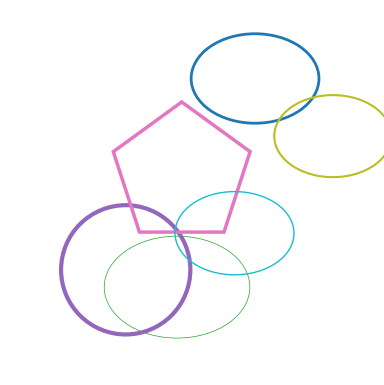[{"shape": "oval", "thickness": 2, "radius": 0.83, "center": [0.662, 0.796]}, {"shape": "oval", "thickness": 0.5, "radius": 0.95, "center": [0.46, 0.254]}, {"shape": "circle", "thickness": 3, "radius": 0.84, "center": [0.327, 0.299]}, {"shape": "pentagon", "thickness": 2.5, "radius": 0.93, "center": [0.472, 0.548]}, {"shape": "oval", "thickness": 1.5, "radius": 0.76, "center": [0.865, 0.646]}, {"shape": "oval", "thickness": 1, "radius": 0.77, "center": [0.609, 0.394]}]